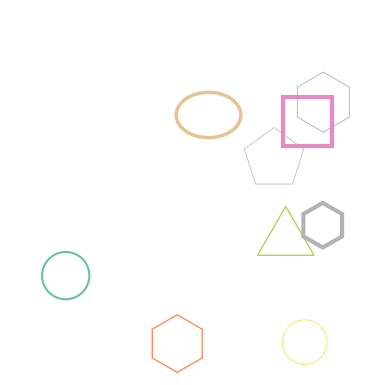[{"shape": "circle", "thickness": 1.5, "radius": 0.31, "center": [0.171, 0.284]}, {"shape": "hexagon", "thickness": 1, "radius": 0.37, "center": [0.46, 0.108]}, {"shape": "hexagon", "thickness": 0.5, "radius": 0.39, "center": [0.84, 0.735]}, {"shape": "square", "thickness": 3, "radius": 0.32, "center": [0.799, 0.685]}, {"shape": "triangle", "thickness": 1, "radius": 0.42, "center": [0.742, 0.379]}, {"shape": "circle", "thickness": 0.5, "radius": 0.29, "center": [0.792, 0.111]}, {"shape": "oval", "thickness": 2.5, "radius": 0.42, "center": [0.542, 0.701]}, {"shape": "hexagon", "thickness": 3, "radius": 0.29, "center": [0.838, 0.415]}, {"shape": "pentagon", "thickness": 0.5, "radius": 0.41, "center": [0.712, 0.588]}]